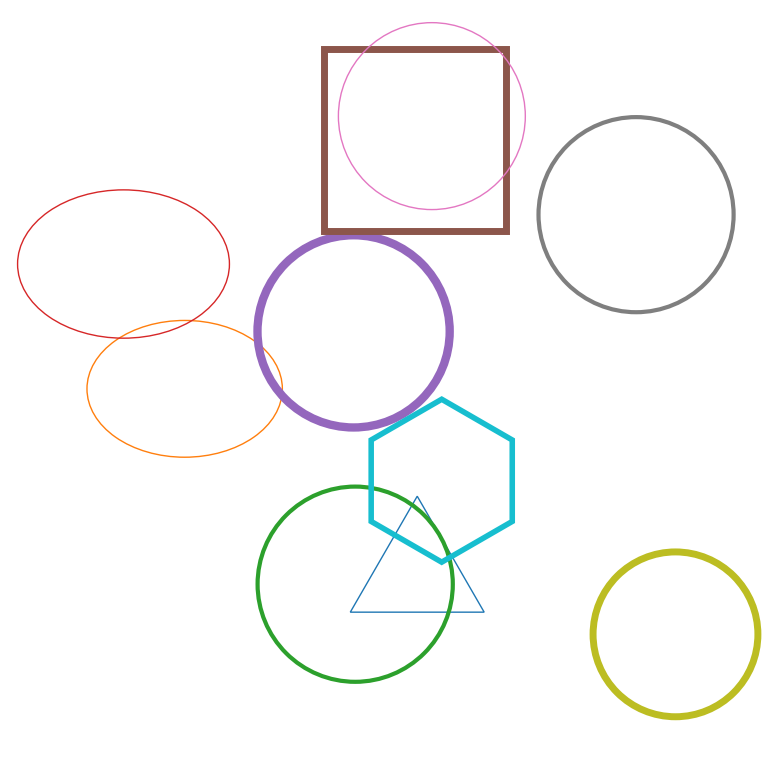[{"shape": "triangle", "thickness": 0.5, "radius": 0.5, "center": [0.542, 0.255]}, {"shape": "oval", "thickness": 0.5, "radius": 0.63, "center": [0.24, 0.495]}, {"shape": "circle", "thickness": 1.5, "radius": 0.63, "center": [0.461, 0.241]}, {"shape": "oval", "thickness": 0.5, "radius": 0.69, "center": [0.16, 0.657]}, {"shape": "circle", "thickness": 3, "radius": 0.62, "center": [0.459, 0.57]}, {"shape": "square", "thickness": 2.5, "radius": 0.59, "center": [0.539, 0.818]}, {"shape": "circle", "thickness": 0.5, "radius": 0.61, "center": [0.561, 0.849]}, {"shape": "circle", "thickness": 1.5, "radius": 0.63, "center": [0.826, 0.721]}, {"shape": "circle", "thickness": 2.5, "radius": 0.54, "center": [0.877, 0.176]}, {"shape": "hexagon", "thickness": 2, "radius": 0.53, "center": [0.574, 0.376]}]